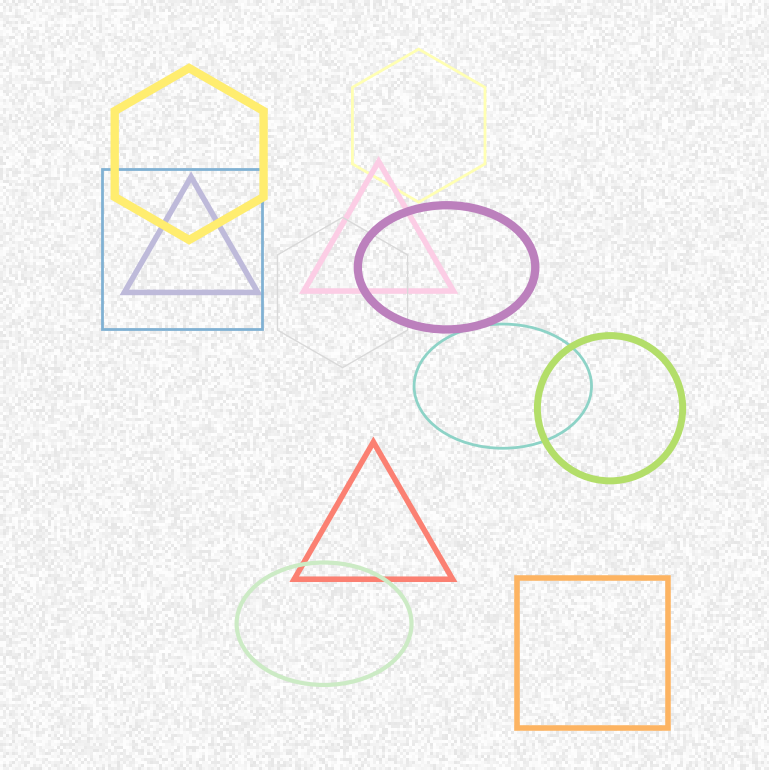[{"shape": "oval", "thickness": 1, "radius": 0.58, "center": [0.653, 0.498]}, {"shape": "hexagon", "thickness": 1, "radius": 0.5, "center": [0.544, 0.837]}, {"shape": "triangle", "thickness": 2, "radius": 0.5, "center": [0.248, 0.67]}, {"shape": "triangle", "thickness": 2, "radius": 0.59, "center": [0.485, 0.307]}, {"shape": "square", "thickness": 1, "radius": 0.52, "center": [0.236, 0.677]}, {"shape": "square", "thickness": 2, "radius": 0.49, "center": [0.769, 0.152]}, {"shape": "circle", "thickness": 2.5, "radius": 0.47, "center": [0.792, 0.47]}, {"shape": "triangle", "thickness": 2, "radius": 0.56, "center": [0.492, 0.678]}, {"shape": "hexagon", "thickness": 0.5, "radius": 0.49, "center": [0.445, 0.62]}, {"shape": "oval", "thickness": 3, "radius": 0.58, "center": [0.58, 0.653]}, {"shape": "oval", "thickness": 1.5, "radius": 0.57, "center": [0.421, 0.19]}, {"shape": "hexagon", "thickness": 3, "radius": 0.56, "center": [0.246, 0.8]}]